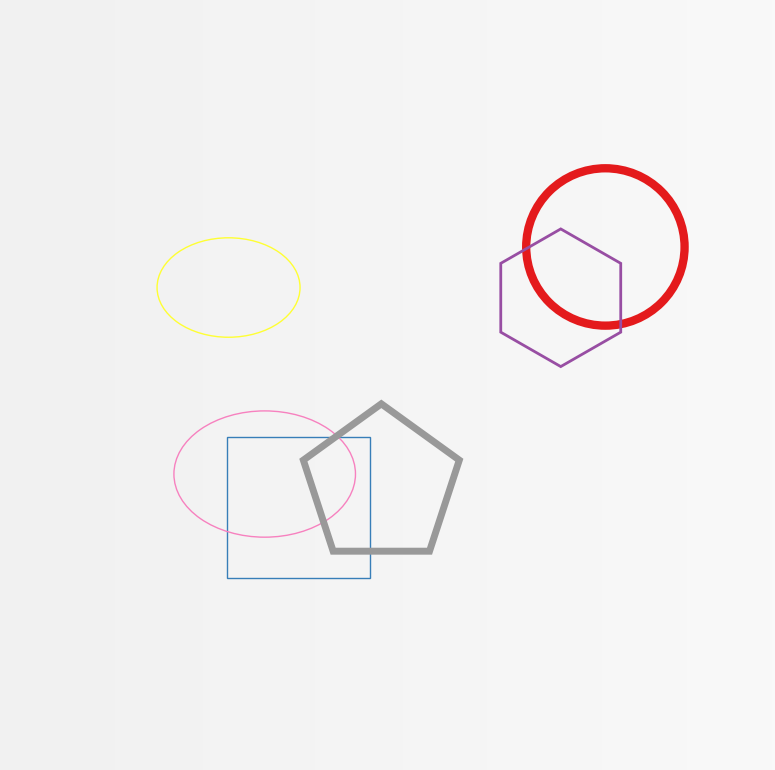[{"shape": "circle", "thickness": 3, "radius": 0.51, "center": [0.781, 0.679]}, {"shape": "square", "thickness": 0.5, "radius": 0.46, "center": [0.385, 0.341]}, {"shape": "hexagon", "thickness": 1, "radius": 0.45, "center": [0.724, 0.613]}, {"shape": "oval", "thickness": 0.5, "radius": 0.46, "center": [0.295, 0.627]}, {"shape": "oval", "thickness": 0.5, "radius": 0.59, "center": [0.342, 0.384]}, {"shape": "pentagon", "thickness": 2.5, "radius": 0.53, "center": [0.492, 0.37]}]